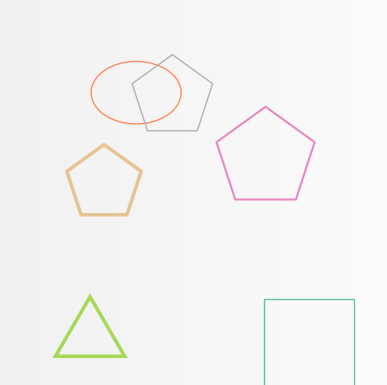[{"shape": "square", "thickness": 1, "radius": 0.58, "center": [0.797, 0.109]}, {"shape": "oval", "thickness": 1, "radius": 0.58, "center": [0.351, 0.759]}, {"shape": "pentagon", "thickness": 1.5, "radius": 0.67, "center": [0.685, 0.59]}, {"shape": "triangle", "thickness": 2.5, "radius": 0.52, "center": [0.232, 0.126]}, {"shape": "pentagon", "thickness": 2.5, "radius": 0.5, "center": [0.268, 0.524]}, {"shape": "pentagon", "thickness": 1, "radius": 0.55, "center": [0.445, 0.749]}]